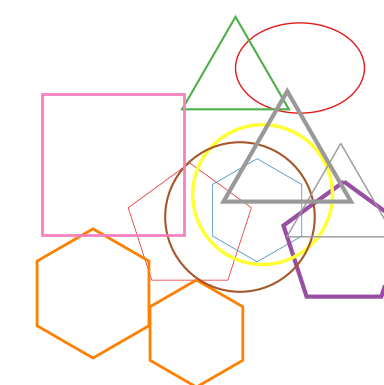[{"shape": "pentagon", "thickness": 0.5, "radius": 0.84, "center": [0.493, 0.409]}, {"shape": "oval", "thickness": 1, "radius": 0.84, "center": [0.779, 0.823]}, {"shape": "hexagon", "thickness": 0.5, "radius": 0.67, "center": [0.668, 0.454]}, {"shape": "triangle", "thickness": 1.5, "radius": 0.8, "center": [0.612, 0.796]}, {"shape": "pentagon", "thickness": 3, "radius": 0.83, "center": [0.893, 0.363]}, {"shape": "hexagon", "thickness": 2, "radius": 0.84, "center": [0.242, 0.238]}, {"shape": "hexagon", "thickness": 2, "radius": 0.7, "center": [0.51, 0.134]}, {"shape": "circle", "thickness": 2.5, "radius": 0.91, "center": [0.682, 0.495]}, {"shape": "circle", "thickness": 1.5, "radius": 0.97, "center": [0.623, 0.436]}, {"shape": "square", "thickness": 2, "radius": 0.92, "center": [0.294, 0.573]}, {"shape": "triangle", "thickness": 1, "radius": 0.81, "center": [0.885, 0.466]}, {"shape": "triangle", "thickness": 3, "radius": 0.96, "center": [0.746, 0.572]}]